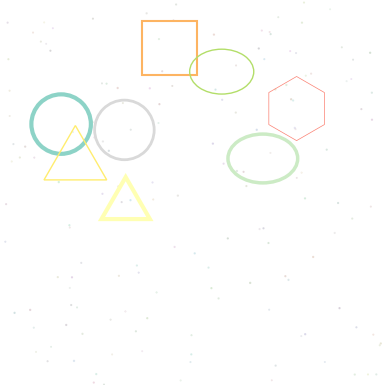[{"shape": "circle", "thickness": 3, "radius": 0.39, "center": [0.159, 0.678]}, {"shape": "triangle", "thickness": 3, "radius": 0.36, "center": [0.326, 0.467]}, {"shape": "hexagon", "thickness": 0.5, "radius": 0.42, "center": [0.77, 0.718]}, {"shape": "square", "thickness": 1.5, "radius": 0.35, "center": [0.44, 0.876]}, {"shape": "oval", "thickness": 1, "radius": 0.42, "center": [0.576, 0.814]}, {"shape": "circle", "thickness": 2, "radius": 0.39, "center": [0.323, 0.663]}, {"shape": "oval", "thickness": 2.5, "radius": 0.45, "center": [0.683, 0.588]}, {"shape": "triangle", "thickness": 1, "radius": 0.47, "center": [0.196, 0.58]}]